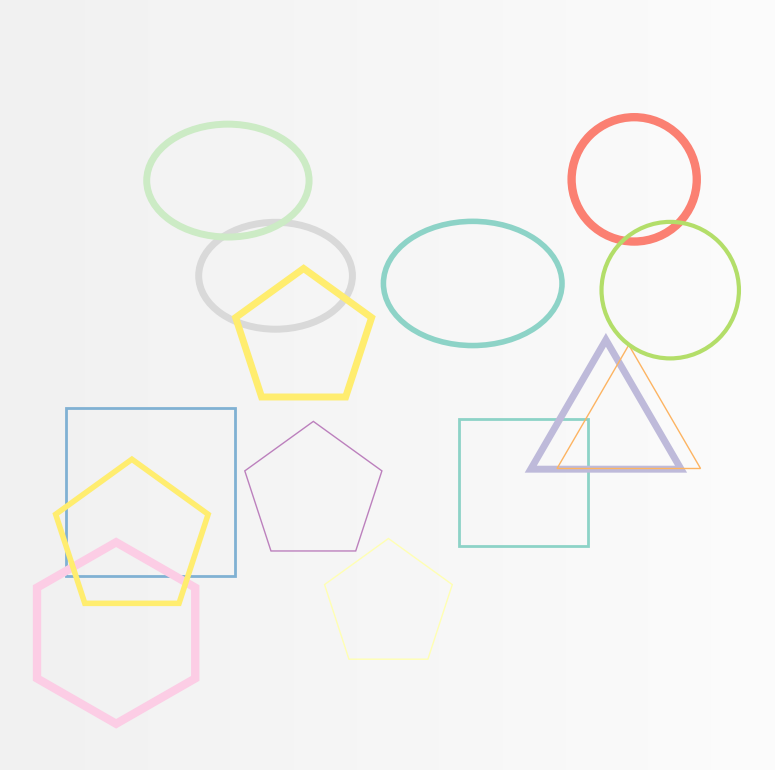[{"shape": "square", "thickness": 1, "radius": 0.41, "center": [0.676, 0.374]}, {"shape": "oval", "thickness": 2, "radius": 0.58, "center": [0.61, 0.632]}, {"shape": "pentagon", "thickness": 0.5, "radius": 0.43, "center": [0.501, 0.214]}, {"shape": "triangle", "thickness": 2.5, "radius": 0.56, "center": [0.782, 0.447]}, {"shape": "circle", "thickness": 3, "radius": 0.4, "center": [0.818, 0.767]}, {"shape": "square", "thickness": 1, "radius": 0.54, "center": [0.194, 0.361]}, {"shape": "triangle", "thickness": 0.5, "radius": 0.53, "center": [0.811, 0.445]}, {"shape": "circle", "thickness": 1.5, "radius": 0.44, "center": [0.865, 0.623]}, {"shape": "hexagon", "thickness": 3, "radius": 0.59, "center": [0.15, 0.178]}, {"shape": "oval", "thickness": 2.5, "radius": 0.5, "center": [0.356, 0.642]}, {"shape": "pentagon", "thickness": 0.5, "radius": 0.47, "center": [0.404, 0.36]}, {"shape": "oval", "thickness": 2.5, "radius": 0.52, "center": [0.294, 0.765]}, {"shape": "pentagon", "thickness": 2.5, "radius": 0.46, "center": [0.392, 0.559]}, {"shape": "pentagon", "thickness": 2, "radius": 0.52, "center": [0.17, 0.3]}]